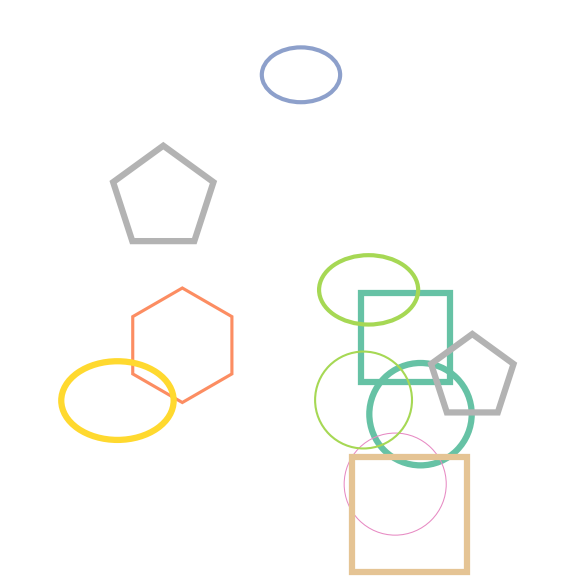[{"shape": "square", "thickness": 3, "radius": 0.38, "center": [0.702, 0.415]}, {"shape": "circle", "thickness": 3, "radius": 0.44, "center": [0.728, 0.282]}, {"shape": "hexagon", "thickness": 1.5, "radius": 0.5, "center": [0.316, 0.401]}, {"shape": "oval", "thickness": 2, "radius": 0.34, "center": [0.521, 0.87]}, {"shape": "circle", "thickness": 0.5, "radius": 0.44, "center": [0.684, 0.161]}, {"shape": "circle", "thickness": 1, "radius": 0.42, "center": [0.63, 0.306]}, {"shape": "oval", "thickness": 2, "radius": 0.43, "center": [0.638, 0.497]}, {"shape": "oval", "thickness": 3, "radius": 0.49, "center": [0.203, 0.305]}, {"shape": "square", "thickness": 3, "radius": 0.5, "center": [0.709, 0.108]}, {"shape": "pentagon", "thickness": 3, "radius": 0.46, "center": [0.283, 0.656]}, {"shape": "pentagon", "thickness": 3, "radius": 0.38, "center": [0.818, 0.346]}]